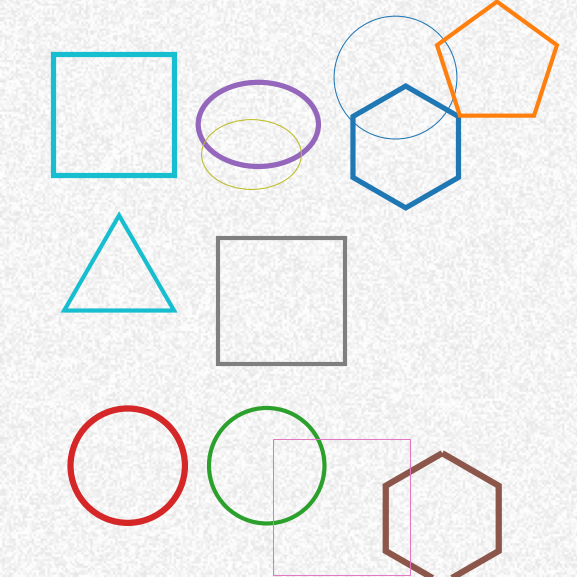[{"shape": "circle", "thickness": 0.5, "radius": 0.53, "center": [0.685, 0.865]}, {"shape": "hexagon", "thickness": 2.5, "radius": 0.53, "center": [0.703, 0.745]}, {"shape": "pentagon", "thickness": 2, "radius": 0.55, "center": [0.861, 0.887]}, {"shape": "circle", "thickness": 2, "radius": 0.5, "center": [0.462, 0.193]}, {"shape": "circle", "thickness": 3, "radius": 0.5, "center": [0.221, 0.193]}, {"shape": "oval", "thickness": 2.5, "radius": 0.52, "center": [0.447, 0.784]}, {"shape": "hexagon", "thickness": 3, "radius": 0.56, "center": [0.766, 0.101]}, {"shape": "square", "thickness": 0.5, "radius": 0.59, "center": [0.592, 0.121]}, {"shape": "square", "thickness": 2, "radius": 0.55, "center": [0.487, 0.478]}, {"shape": "oval", "thickness": 0.5, "radius": 0.43, "center": [0.435, 0.732]}, {"shape": "square", "thickness": 2.5, "radius": 0.53, "center": [0.196, 0.801]}, {"shape": "triangle", "thickness": 2, "radius": 0.55, "center": [0.206, 0.516]}]